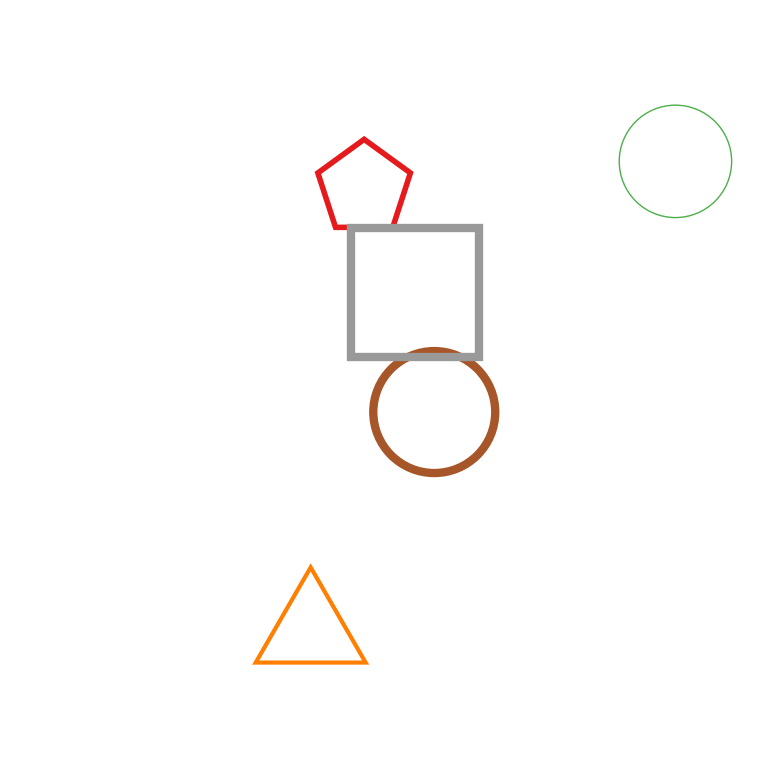[{"shape": "pentagon", "thickness": 2, "radius": 0.32, "center": [0.473, 0.756]}, {"shape": "circle", "thickness": 0.5, "radius": 0.36, "center": [0.877, 0.79]}, {"shape": "triangle", "thickness": 1.5, "radius": 0.41, "center": [0.403, 0.181]}, {"shape": "circle", "thickness": 3, "radius": 0.4, "center": [0.564, 0.465]}, {"shape": "square", "thickness": 3, "radius": 0.42, "center": [0.539, 0.62]}]